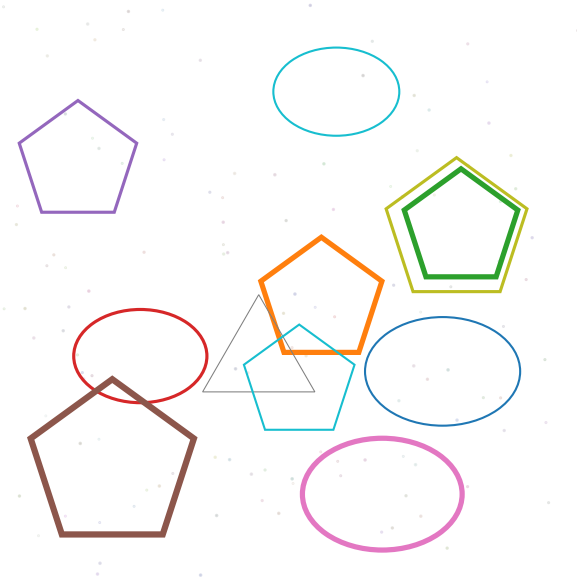[{"shape": "oval", "thickness": 1, "radius": 0.67, "center": [0.766, 0.356]}, {"shape": "pentagon", "thickness": 2.5, "radius": 0.55, "center": [0.557, 0.478]}, {"shape": "pentagon", "thickness": 2.5, "radius": 0.52, "center": [0.798, 0.603]}, {"shape": "oval", "thickness": 1.5, "radius": 0.58, "center": [0.243, 0.383]}, {"shape": "pentagon", "thickness": 1.5, "radius": 0.53, "center": [0.135, 0.718]}, {"shape": "pentagon", "thickness": 3, "radius": 0.74, "center": [0.194, 0.194]}, {"shape": "oval", "thickness": 2.5, "radius": 0.69, "center": [0.662, 0.143]}, {"shape": "triangle", "thickness": 0.5, "radius": 0.56, "center": [0.448, 0.377]}, {"shape": "pentagon", "thickness": 1.5, "radius": 0.64, "center": [0.791, 0.598]}, {"shape": "oval", "thickness": 1, "radius": 0.55, "center": [0.582, 0.84]}, {"shape": "pentagon", "thickness": 1, "radius": 0.5, "center": [0.518, 0.336]}]